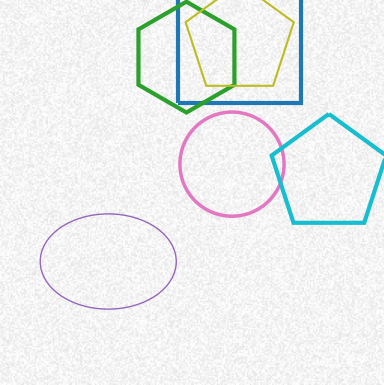[{"shape": "square", "thickness": 3, "radius": 0.8, "center": [0.623, 0.894]}, {"shape": "hexagon", "thickness": 3, "radius": 0.72, "center": [0.484, 0.852]}, {"shape": "oval", "thickness": 1, "radius": 0.88, "center": [0.281, 0.321]}, {"shape": "circle", "thickness": 2.5, "radius": 0.68, "center": [0.603, 0.574]}, {"shape": "pentagon", "thickness": 1.5, "radius": 0.74, "center": [0.623, 0.897]}, {"shape": "pentagon", "thickness": 3, "radius": 0.78, "center": [0.854, 0.548]}]